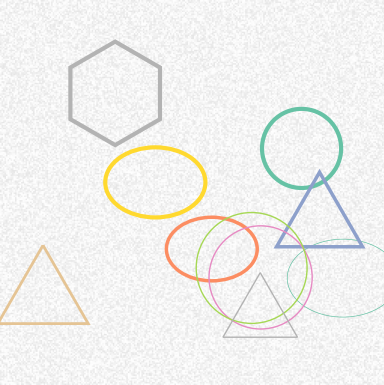[{"shape": "oval", "thickness": 0.5, "radius": 0.72, "center": [0.891, 0.278]}, {"shape": "circle", "thickness": 3, "radius": 0.51, "center": [0.783, 0.614]}, {"shape": "oval", "thickness": 2.5, "radius": 0.59, "center": [0.55, 0.353]}, {"shape": "triangle", "thickness": 2.5, "radius": 0.64, "center": [0.83, 0.424]}, {"shape": "circle", "thickness": 1, "radius": 0.67, "center": [0.677, 0.279]}, {"shape": "circle", "thickness": 1, "radius": 0.72, "center": [0.654, 0.304]}, {"shape": "oval", "thickness": 3, "radius": 0.65, "center": [0.403, 0.526]}, {"shape": "triangle", "thickness": 2, "radius": 0.68, "center": [0.112, 0.227]}, {"shape": "triangle", "thickness": 1, "radius": 0.56, "center": [0.676, 0.18]}, {"shape": "hexagon", "thickness": 3, "radius": 0.67, "center": [0.299, 0.758]}]